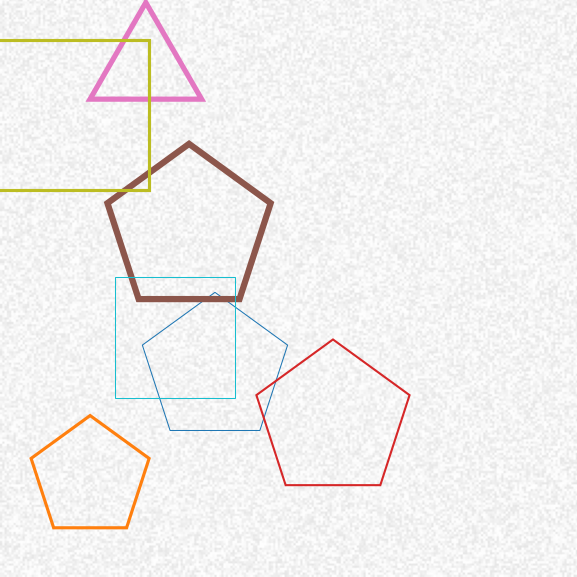[{"shape": "pentagon", "thickness": 0.5, "radius": 0.66, "center": [0.372, 0.361]}, {"shape": "pentagon", "thickness": 1.5, "radius": 0.54, "center": [0.156, 0.172]}, {"shape": "pentagon", "thickness": 1, "radius": 0.7, "center": [0.577, 0.272]}, {"shape": "pentagon", "thickness": 3, "radius": 0.74, "center": [0.327, 0.601]}, {"shape": "triangle", "thickness": 2.5, "radius": 0.56, "center": [0.253, 0.883]}, {"shape": "square", "thickness": 1.5, "radius": 0.65, "center": [0.128, 0.801]}, {"shape": "square", "thickness": 0.5, "radius": 0.52, "center": [0.303, 0.415]}]